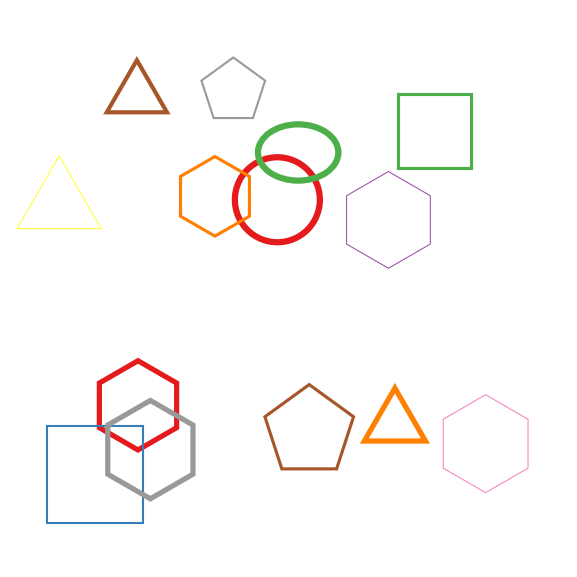[{"shape": "circle", "thickness": 3, "radius": 0.37, "center": [0.48, 0.653]}, {"shape": "hexagon", "thickness": 2.5, "radius": 0.39, "center": [0.239, 0.297]}, {"shape": "square", "thickness": 1, "radius": 0.42, "center": [0.165, 0.177]}, {"shape": "square", "thickness": 1.5, "radius": 0.32, "center": [0.752, 0.773]}, {"shape": "oval", "thickness": 3, "radius": 0.35, "center": [0.516, 0.735]}, {"shape": "hexagon", "thickness": 0.5, "radius": 0.42, "center": [0.673, 0.618]}, {"shape": "hexagon", "thickness": 1.5, "radius": 0.34, "center": [0.372, 0.659]}, {"shape": "triangle", "thickness": 2.5, "radius": 0.31, "center": [0.684, 0.266]}, {"shape": "triangle", "thickness": 0.5, "radius": 0.42, "center": [0.102, 0.645]}, {"shape": "triangle", "thickness": 2, "radius": 0.3, "center": [0.237, 0.835]}, {"shape": "pentagon", "thickness": 1.5, "radius": 0.4, "center": [0.535, 0.253]}, {"shape": "hexagon", "thickness": 0.5, "radius": 0.42, "center": [0.841, 0.231]}, {"shape": "pentagon", "thickness": 1, "radius": 0.29, "center": [0.404, 0.842]}, {"shape": "hexagon", "thickness": 2.5, "radius": 0.43, "center": [0.26, 0.221]}]